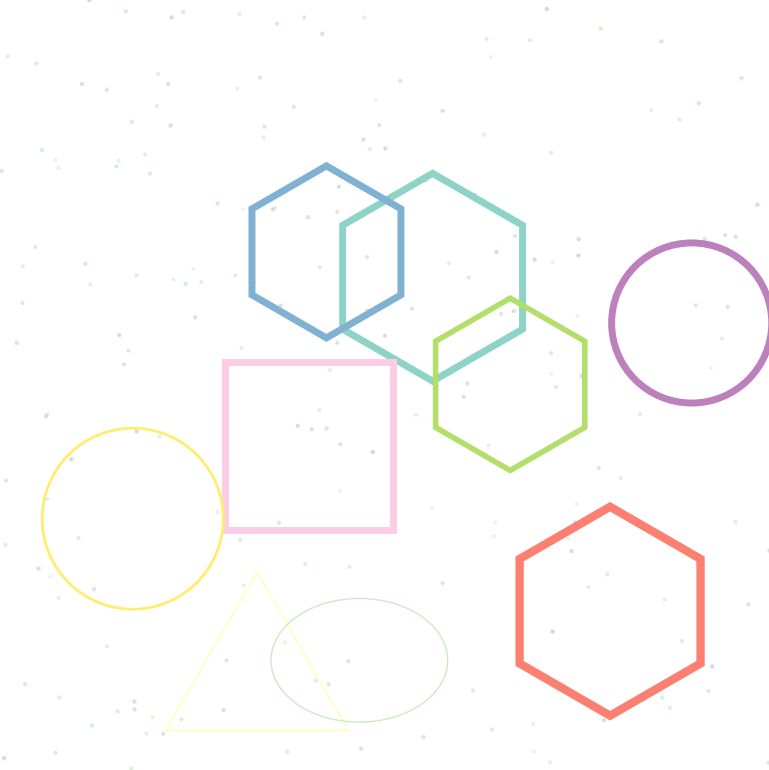[{"shape": "hexagon", "thickness": 2.5, "radius": 0.67, "center": [0.562, 0.64]}, {"shape": "triangle", "thickness": 0.5, "radius": 0.69, "center": [0.334, 0.12]}, {"shape": "hexagon", "thickness": 3, "radius": 0.68, "center": [0.792, 0.206]}, {"shape": "hexagon", "thickness": 2.5, "radius": 0.56, "center": [0.424, 0.673]}, {"shape": "hexagon", "thickness": 2, "radius": 0.56, "center": [0.663, 0.501]}, {"shape": "square", "thickness": 2.5, "radius": 0.55, "center": [0.401, 0.421]}, {"shape": "circle", "thickness": 2.5, "radius": 0.52, "center": [0.898, 0.581]}, {"shape": "oval", "thickness": 0.5, "radius": 0.57, "center": [0.467, 0.142]}, {"shape": "circle", "thickness": 1, "radius": 0.59, "center": [0.172, 0.326]}]